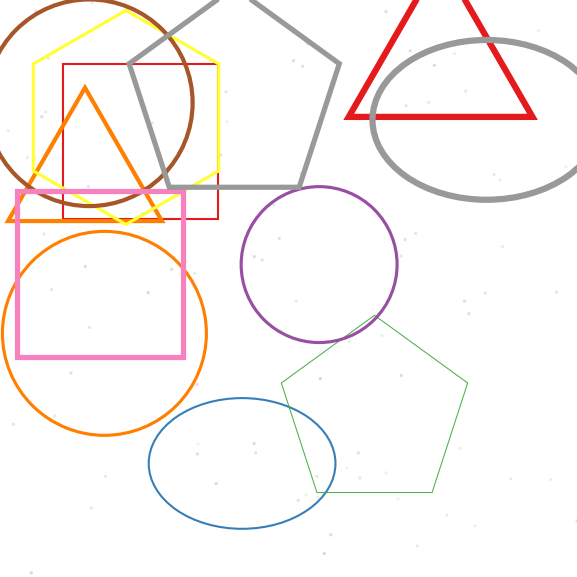[{"shape": "square", "thickness": 1, "radius": 0.67, "center": [0.243, 0.754]}, {"shape": "triangle", "thickness": 3, "radius": 0.92, "center": [0.763, 0.889]}, {"shape": "oval", "thickness": 1, "radius": 0.81, "center": [0.419, 0.197]}, {"shape": "pentagon", "thickness": 0.5, "radius": 0.85, "center": [0.648, 0.284]}, {"shape": "circle", "thickness": 1.5, "radius": 0.67, "center": [0.553, 0.541]}, {"shape": "circle", "thickness": 1.5, "radius": 0.88, "center": [0.181, 0.422]}, {"shape": "triangle", "thickness": 2, "radius": 0.77, "center": [0.147, 0.693]}, {"shape": "hexagon", "thickness": 1.5, "radius": 0.93, "center": [0.218, 0.796]}, {"shape": "circle", "thickness": 2, "radius": 0.89, "center": [0.155, 0.821]}, {"shape": "square", "thickness": 2.5, "radius": 0.72, "center": [0.174, 0.525]}, {"shape": "oval", "thickness": 3, "radius": 0.99, "center": [0.843, 0.792]}, {"shape": "pentagon", "thickness": 2.5, "radius": 0.96, "center": [0.406, 0.83]}]